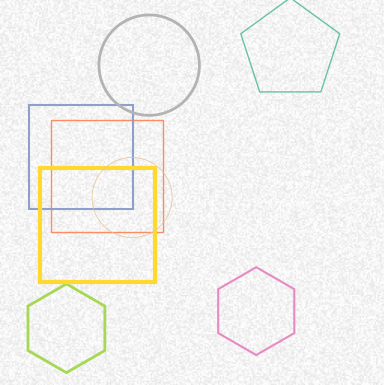[{"shape": "pentagon", "thickness": 1, "radius": 0.68, "center": [0.754, 0.871]}, {"shape": "square", "thickness": 1, "radius": 0.73, "center": [0.278, 0.542]}, {"shape": "square", "thickness": 1.5, "radius": 0.68, "center": [0.21, 0.591]}, {"shape": "hexagon", "thickness": 1.5, "radius": 0.57, "center": [0.666, 0.192]}, {"shape": "hexagon", "thickness": 2, "radius": 0.58, "center": [0.173, 0.147]}, {"shape": "square", "thickness": 3, "radius": 0.74, "center": [0.253, 0.415]}, {"shape": "circle", "thickness": 0.5, "radius": 0.52, "center": [0.343, 0.487]}, {"shape": "circle", "thickness": 2, "radius": 0.65, "center": [0.387, 0.831]}]